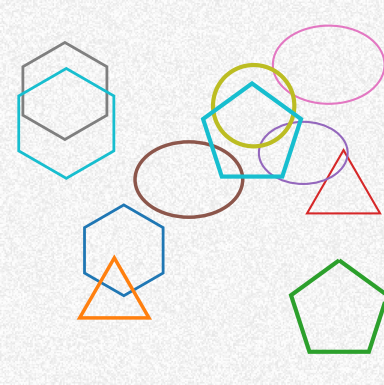[{"shape": "hexagon", "thickness": 2, "radius": 0.59, "center": [0.322, 0.35]}, {"shape": "triangle", "thickness": 2.5, "radius": 0.52, "center": [0.297, 0.226]}, {"shape": "pentagon", "thickness": 3, "radius": 0.66, "center": [0.881, 0.193]}, {"shape": "triangle", "thickness": 1.5, "radius": 0.55, "center": [0.892, 0.5]}, {"shape": "oval", "thickness": 1.5, "radius": 0.58, "center": [0.788, 0.603]}, {"shape": "oval", "thickness": 2.5, "radius": 0.7, "center": [0.491, 0.534]}, {"shape": "oval", "thickness": 1.5, "radius": 0.73, "center": [0.854, 0.832]}, {"shape": "hexagon", "thickness": 2, "radius": 0.63, "center": [0.169, 0.764]}, {"shape": "circle", "thickness": 3, "radius": 0.53, "center": [0.659, 0.726]}, {"shape": "hexagon", "thickness": 2, "radius": 0.71, "center": [0.172, 0.679]}, {"shape": "pentagon", "thickness": 3, "radius": 0.67, "center": [0.655, 0.65]}]